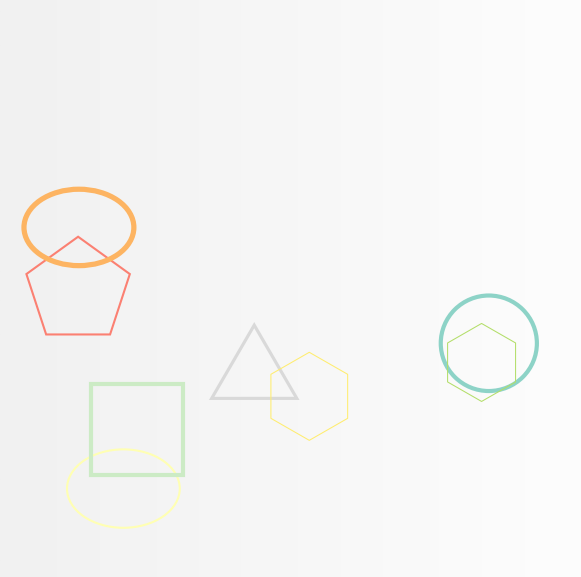[{"shape": "circle", "thickness": 2, "radius": 0.41, "center": [0.841, 0.405]}, {"shape": "oval", "thickness": 1, "radius": 0.48, "center": [0.212, 0.153]}, {"shape": "pentagon", "thickness": 1, "radius": 0.47, "center": [0.134, 0.496]}, {"shape": "oval", "thickness": 2.5, "radius": 0.47, "center": [0.136, 0.605]}, {"shape": "hexagon", "thickness": 0.5, "radius": 0.34, "center": [0.829, 0.372]}, {"shape": "triangle", "thickness": 1.5, "radius": 0.42, "center": [0.437, 0.352]}, {"shape": "square", "thickness": 2, "radius": 0.39, "center": [0.236, 0.255]}, {"shape": "hexagon", "thickness": 0.5, "radius": 0.38, "center": [0.532, 0.313]}]